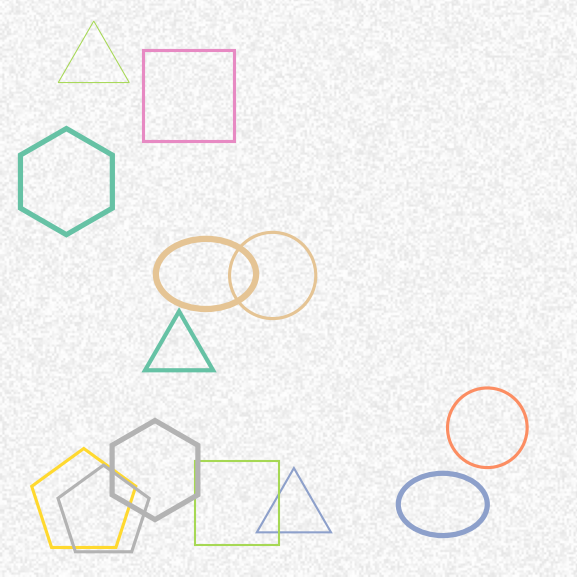[{"shape": "triangle", "thickness": 2, "radius": 0.34, "center": [0.31, 0.392]}, {"shape": "hexagon", "thickness": 2.5, "radius": 0.46, "center": [0.115, 0.685]}, {"shape": "circle", "thickness": 1.5, "radius": 0.34, "center": [0.844, 0.258]}, {"shape": "oval", "thickness": 2.5, "radius": 0.39, "center": [0.767, 0.126]}, {"shape": "triangle", "thickness": 1, "radius": 0.37, "center": [0.509, 0.114]}, {"shape": "square", "thickness": 1.5, "radius": 0.39, "center": [0.327, 0.834]}, {"shape": "triangle", "thickness": 0.5, "radius": 0.36, "center": [0.162, 0.892]}, {"shape": "square", "thickness": 1, "radius": 0.36, "center": [0.41, 0.128]}, {"shape": "pentagon", "thickness": 1.5, "radius": 0.47, "center": [0.145, 0.128]}, {"shape": "oval", "thickness": 3, "radius": 0.43, "center": [0.357, 0.525]}, {"shape": "circle", "thickness": 1.5, "radius": 0.37, "center": [0.472, 0.522]}, {"shape": "pentagon", "thickness": 1.5, "radius": 0.41, "center": [0.179, 0.111]}, {"shape": "hexagon", "thickness": 2.5, "radius": 0.43, "center": [0.268, 0.185]}]